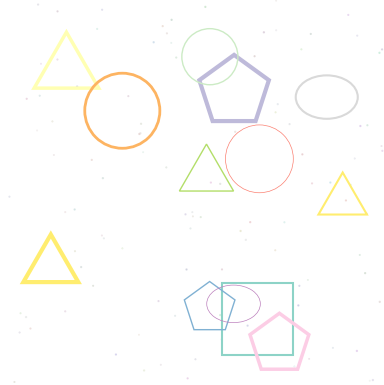[{"shape": "square", "thickness": 1.5, "radius": 0.46, "center": [0.669, 0.171]}, {"shape": "triangle", "thickness": 2.5, "radius": 0.48, "center": [0.173, 0.82]}, {"shape": "pentagon", "thickness": 3, "radius": 0.48, "center": [0.608, 0.762]}, {"shape": "circle", "thickness": 0.5, "radius": 0.44, "center": [0.674, 0.587]}, {"shape": "pentagon", "thickness": 1, "radius": 0.35, "center": [0.545, 0.2]}, {"shape": "circle", "thickness": 2, "radius": 0.49, "center": [0.318, 0.712]}, {"shape": "triangle", "thickness": 1, "radius": 0.41, "center": [0.536, 0.544]}, {"shape": "pentagon", "thickness": 2.5, "radius": 0.4, "center": [0.726, 0.106]}, {"shape": "oval", "thickness": 1.5, "radius": 0.4, "center": [0.849, 0.748]}, {"shape": "oval", "thickness": 0.5, "radius": 0.35, "center": [0.607, 0.211]}, {"shape": "circle", "thickness": 1, "radius": 0.36, "center": [0.545, 0.853]}, {"shape": "triangle", "thickness": 3, "radius": 0.41, "center": [0.132, 0.308]}, {"shape": "triangle", "thickness": 1.5, "radius": 0.36, "center": [0.89, 0.479]}]